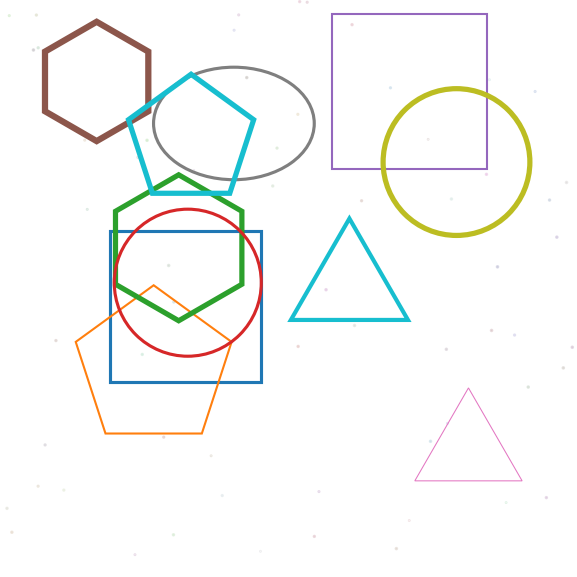[{"shape": "square", "thickness": 1.5, "radius": 0.65, "center": [0.321, 0.468]}, {"shape": "pentagon", "thickness": 1, "radius": 0.71, "center": [0.266, 0.363]}, {"shape": "hexagon", "thickness": 2.5, "radius": 0.63, "center": [0.309, 0.57]}, {"shape": "circle", "thickness": 1.5, "radius": 0.64, "center": [0.325, 0.51]}, {"shape": "square", "thickness": 1, "radius": 0.67, "center": [0.71, 0.841]}, {"shape": "hexagon", "thickness": 3, "radius": 0.52, "center": [0.167, 0.858]}, {"shape": "triangle", "thickness": 0.5, "radius": 0.54, "center": [0.811, 0.22]}, {"shape": "oval", "thickness": 1.5, "radius": 0.7, "center": [0.405, 0.785]}, {"shape": "circle", "thickness": 2.5, "radius": 0.64, "center": [0.79, 0.719]}, {"shape": "pentagon", "thickness": 2.5, "radius": 0.57, "center": [0.331, 0.757]}, {"shape": "triangle", "thickness": 2, "radius": 0.59, "center": [0.605, 0.504]}]